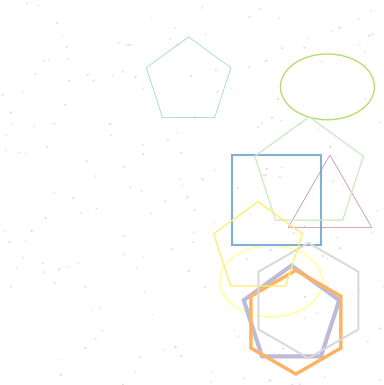[{"shape": "pentagon", "thickness": 0.5, "radius": 0.58, "center": [0.49, 0.788]}, {"shape": "oval", "thickness": 1.5, "radius": 0.67, "center": [0.704, 0.27]}, {"shape": "pentagon", "thickness": 3, "radius": 0.65, "center": [0.757, 0.18]}, {"shape": "square", "thickness": 1.5, "radius": 0.58, "center": [0.719, 0.481]}, {"shape": "hexagon", "thickness": 2.5, "radius": 0.67, "center": [0.768, 0.163]}, {"shape": "oval", "thickness": 1, "radius": 0.61, "center": [0.851, 0.774]}, {"shape": "hexagon", "thickness": 1.5, "radius": 0.75, "center": [0.801, 0.219]}, {"shape": "triangle", "thickness": 0.5, "radius": 0.63, "center": [0.857, 0.472]}, {"shape": "pentagon", "thickness": 1, "radius": 0.74, "center": [0.803, 0.548]}, {"shape": "pentagon", "thickness": 1, "radius": 0.61, "center": [0.67, 0.355]}]